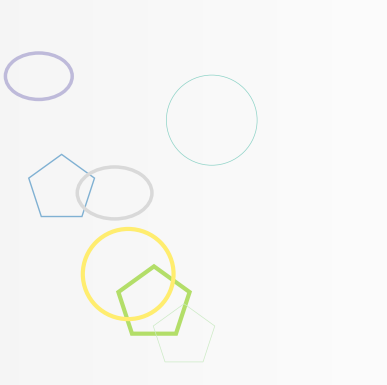[{"shape": "circle", "thickness": 0.5, "radius": 0.59, "center": [0.546, 0.688]}, {"shape": "oval", "thickness": 2.5, "radius": 0.43, "center": [0.1, 0.802]}, {"shape": "pentagon", "thickness": 1, "radius": 0.45, "center": [0.159, 0.51]}, {"shape": "pentagon", "thickness": 3, "radius": 0.48, "center": [0.397, 0.211]}, {"shape": "oval", "thickness": 2.5, "radius": 0.48, "center": [0.296, 0.499]}, {"shape": "pentagon", "thickness": 0.5, "radius": 0.42, "center": [0.475, 0.127]}, {"shape": "circle", "thickness": 3, "radius": 0.59, "center": [0.331, 0.288]}]